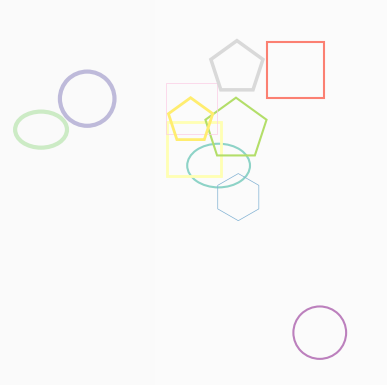[{"shape": "oval", "thickness": 1.5, "radius": 0.41, "center": [0.564, 0.57]}, {"shape": "square", "thickness": 2, "radius": 0.35, "center": [0.5, 0.613]}, {"shape": "circle", "thickness": 3, "radius": 0.35, "center": [0.225, 0.744]}, {"shape": "square", "thickness": 1.5, "radius": 0.37, "center": [0.763, 0.819]}, {"shape": "hexagon", "thickness": 0.5, "radius": 0.31, "center": [0.615, 0.488]}, {"shape": "pentagon", "thickness": 1.5, "radius": 0.41, "center": [0.609, 0.663]}, {"shape": "square", "thickness": 0.5, "radius": 0.33, "center": [0.495, 0.719]}, {"shape": "pentagon", "thickness": 2.5, "radius": 0.35, "center": [0.611, 0.824]}, {"shape": "circle", "thickness": 1.5, "radius": 0.34, "center": [0.825, 0.136]}, {"shape": "oval", "thickness": 3, "radius": 0.33, "center": [0.106, 0.663]}, {"shape": "pentagon", "thickness": 2, "radius": 0.3, "center": [0.492, 0.686]}]